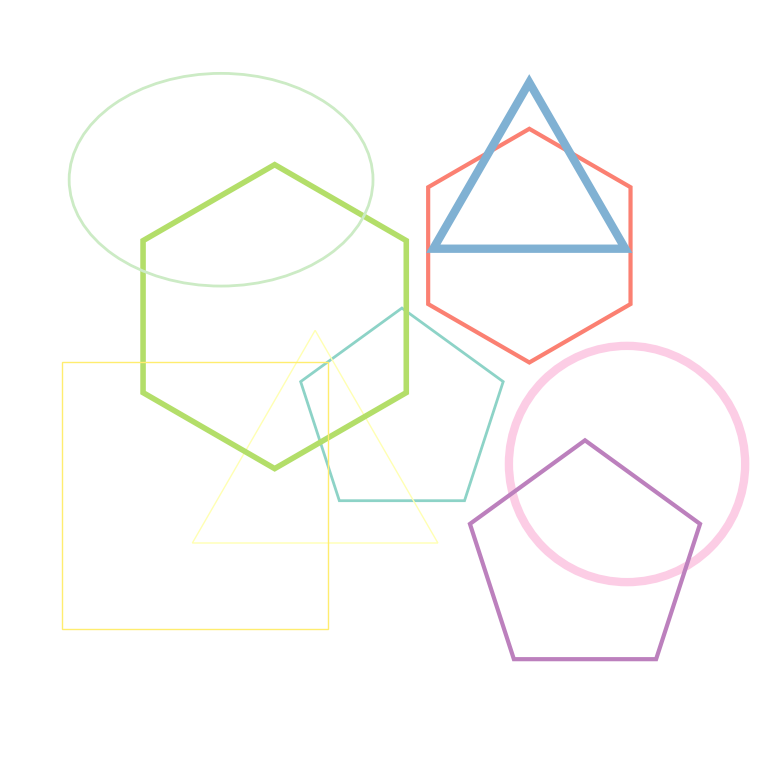[{"shape": "pentagon", "thickness": 1, "radius": 0.69, "center": [0.522, 0.462]}, {"shape": "triangle", "thickness": 0.5, "radius": 0.92, "center": [0.409, 0.387]}, {"shape": "hexagon", "thickness": 1.5, "radius": 0.76, "center": [0.687, 0.681]}, {"shape": "triangle", "thickness": 3, "radius": 0.72, "center": [0.687, 0.749]}, {"shape": "hexagon", "thickness": 2, "radius": 0.99, "center": [0.357, 0.589]}, {"shape": "circle", "thickness": 3, "radius": 0.77, "center": [0.814, 0.397]}, {"shape": "pentagon", "thickness": 1.5, "radius": 0.79, "center": [0.76, 0.271]}, {"shape": "oval", "thickness": 1, "radius": 0.99, "center": [0.287, 0.767]}, {"shape": "square", "thickness": 0.5, "radius": 0.87, "center": [0.253, 0.356]}]